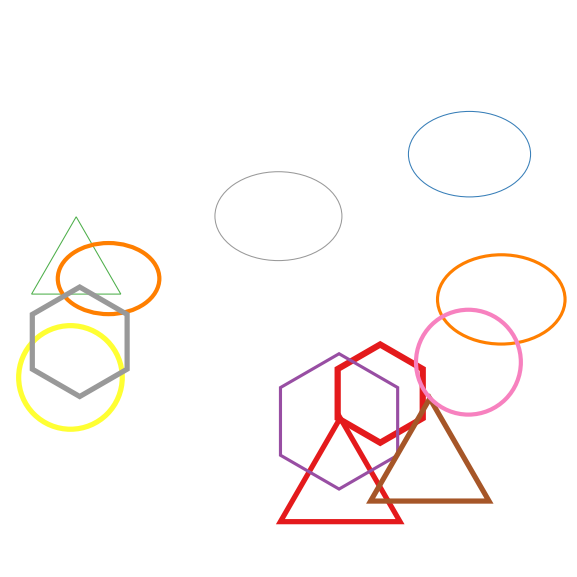[{"shape": "triangle", "thickness": 2.5, "radius": 0.6, "center": [0.589, 0.156]}, {"shape": "hexagon", "thickness": 3, "radius": 0.43, "center": [0.658, 0.318]}, {"shape": "oval", "thickness": 0.5, "radius": 0.53, "center": [0.813, 0.732]}, {"shape": "triangle", "thickness": 0.5, "radius": 0.45, "center": [0.132, 0.535]}, {"shape": "hexagon", "thickness": 1.5, "radius": 0.59, "center": [0.587, 0.269]}, {"shape": "oval", "thickness": 2, "radius": 0.44, "center": [0.188, 0.517]}, {"shape": "oval", "thickness": 1.5, "radius": 0.55, "center": [0.868, 0.481]}, {"shape": "circle", "thickness": 2.5, "radius": 0.45, "center": [0.122, 0.346]}, {"shape": "triangle", "thickness": 2.5, "radius": 0.59, "center": [0.744, 0.191]}, {"shape": "circle", "thickness": 2, "radius": 0.45, "center": [0.811, 0.372]}, {"shape": "hexagon", "thickness": 2.5, "radius": 0.47, "center": [0.138, 0.407]}, {"shape": "oval", "thickness": 0.5, "radius": 0.55, "center": [0.482, 0.625]}]